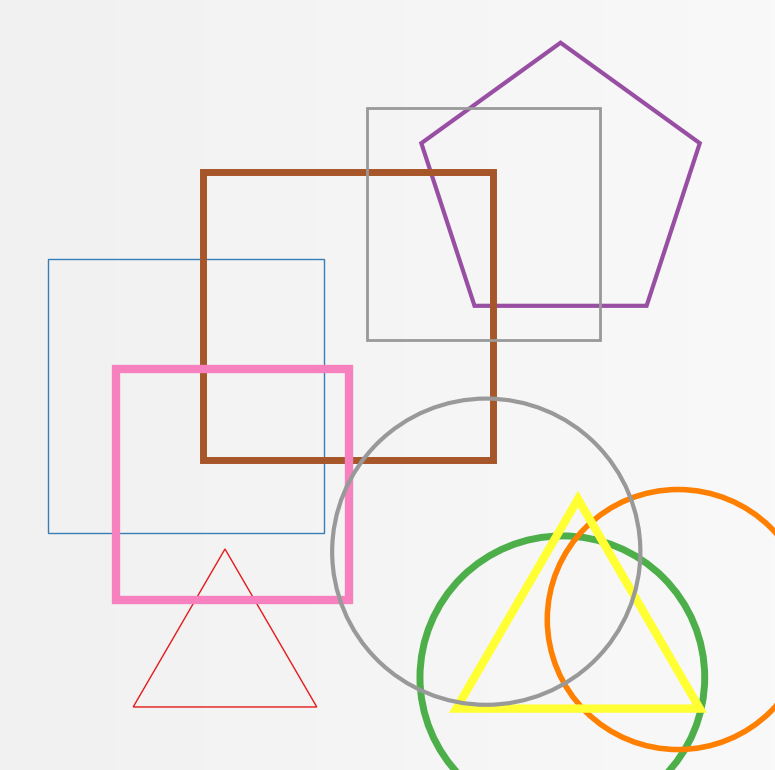[{"shape": "triangle", "thickness": 0.5, "radius": 0.68, "center": [0.29, 0.15]}, {"shape": "square", "thickness": 0.5, "radius": 0.89, "center": [0.24, 0.485]}, {"shape": "circle", "thickness": 2.5, "radius": 0.92, "center": [0.726, 0.12]}, {"shape": "pentagon", "thickness": 1.5, "radius": 0.94, "center": [0.723, 0.756]}, {"shape": "circle", "thickness": 2, "radius": 0.84, "center": [0.875, 0.195]}, {"shape": "triangle", "thickness": 3, "radius": 0.91, "center": [0.746, 0.17]}, {"shape": "square", "thickness": 2.5, "radius": 0.94, "center": [0.45, 0.59]}, {"shape": "square", "thickness": 3, "radius": 0.75, "center": [0.299, 0.371]}, {"shape": "circle", "thickness": 1.5, "radius": 0.99, "center": [0.627, 0.284]}, {"shape": "square", "thickness": 1, "radius": 0.75, "center": [0.624, 0.709]}]